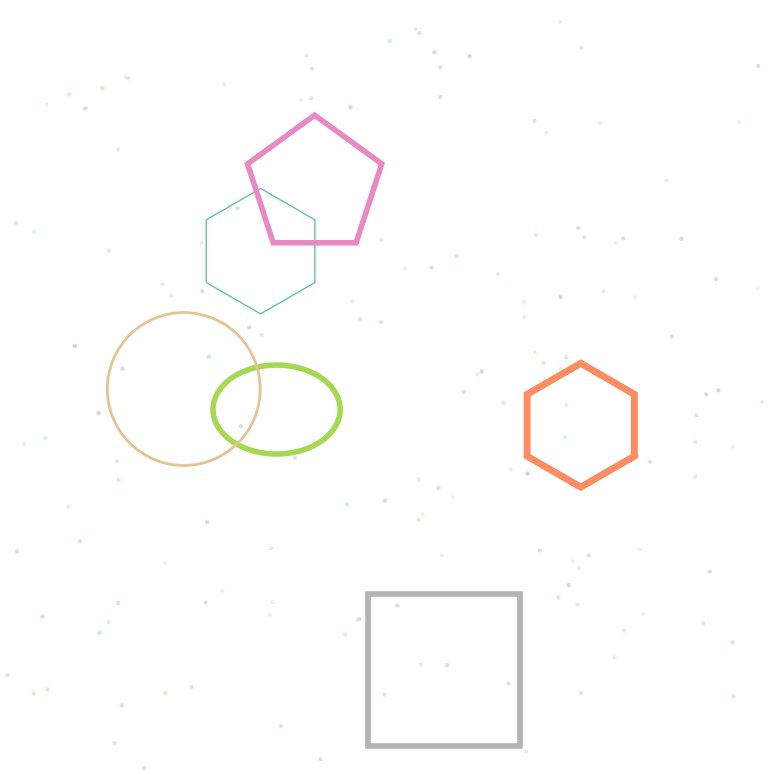[{"shape": "hexagon", "thickness": 0.5, "radius": 0.41, "center": [0.338, 0.674]}, {"shape": "hexagon", "thickness": 2.5, "radius": 0.4, "center": [0.754, 0.448]}, {"shape": "pentagon", "thickness": 2, "radius": 0.46, "center": [0.409, 0.759]}, {"shape": "oval", "thickness": 2, "radius": 0.41, "center": [0.359, 0.468]}, {"shape": "circle", "thickness": 1, "radius": 0.5, "center": [0.239, 0.495]}, {"shape": "square", "thickness": 2, "radius": 0.49, "center": [0.576, 0.13]}]